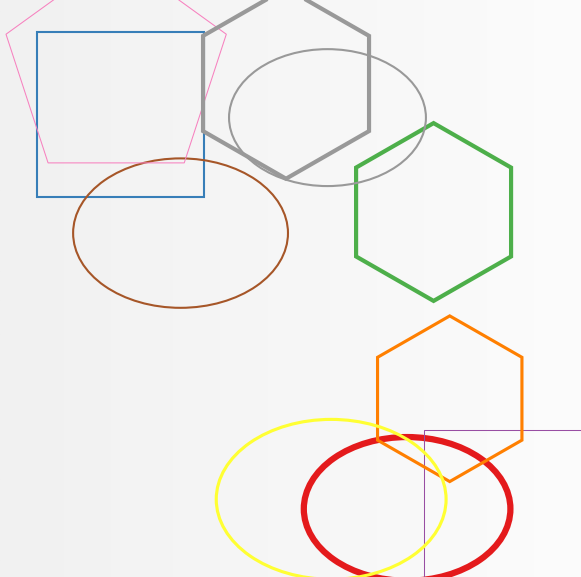[{"shape": "oval", "thickness": 3, "radius": 0.89, "center": [0.7, 0.118]}, {"shape": "square", "thickness": 1, "radius": 0.72, "center": [0.208, 0.8]}, {"shape": "hexagon", "thickness": 2, "radius": 0.77, "center": [0.746, 0.632]}, {"shape": "square", "thickness": 0.5, "radius": 0.72, "center": [0.873, 0.111]}, {"shape": "hexagon", "thickness": 1.5, "radius": 0.72, "center": [0.774, 0.309]}, {"shape": "oval", "thickness": 1.5, "radius": 0.99, "center": [0.57, 0.135]}, {"shape": "oval", "thickness": 1, "radius": 0.92, "center": [0.311, 0.595]}, {"shape": "pentagon", "thickness": 0.5, "radius": 1.0, "center": [0.2, 0.878]}, {"shape": "oval", "thickness": 1, "radius": 0.85, "center": [0.563, 0.795]}, {"shape": "hexagon", "thickness": 2, "radius": 0.82, "center": [0.492, 0.855]}]